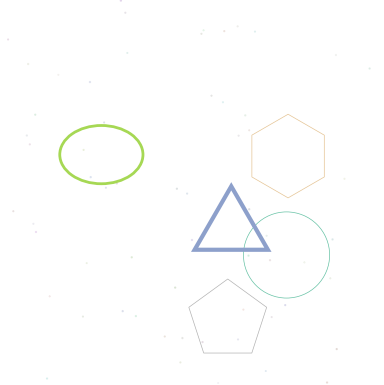[{"shape": "circle", "thickness": 0.5, "radius": 0.56, "center": [0.744, 0.338]}, {"shape": "triangle", "thickness": 3, "radius": 0.55, "center": [0.601, 0.406]}, {"shape": "oval", "thickness": 2, "radius": 0.54, "center": [0.263, 0.598]}, {"shape": "hexagon", "thickness": 0.5, "radius": 0.54, "center": [0.748, 0.595]}, {"shape": "pentagon", "thickness": 0.5, "radius": 0.53, "center": [0.592, 0.169]}]